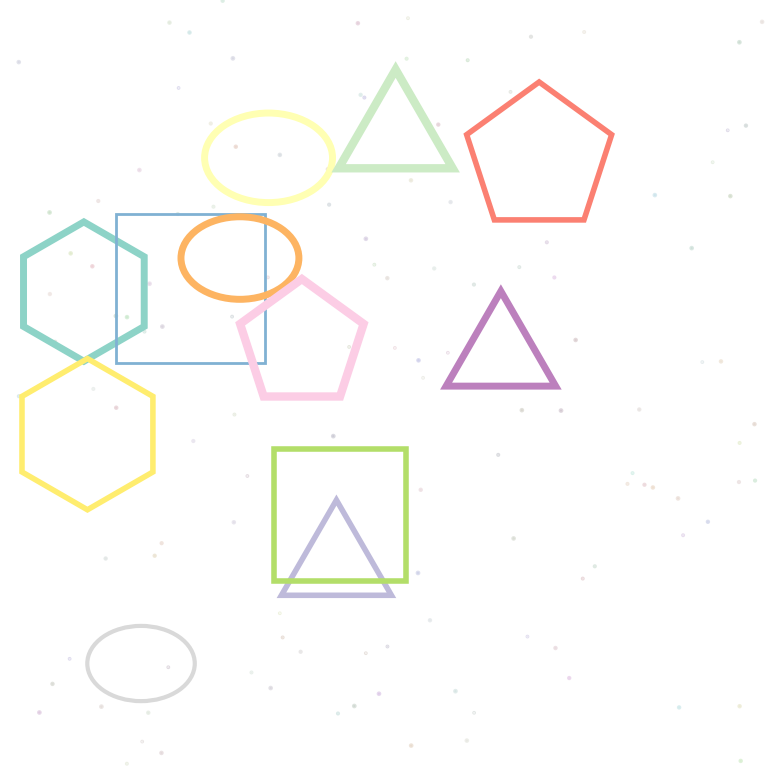[{"shape": "hexagon", "thickness": 2.5, "radius": 0.45, "center": [0.109, 0.621]}, {"shape": "oval", "thickness": 2.5, "radius": 0.42, "center": [0.349, 0.795]}, {"shape": "triangle", "thickness": 2, "radius": 0.41, "center": [0.437, 0.268]}, {"shape": "pentagon", "thickness": 2, "radius": 0.49, "center": [0.7, 0.795]}, {"shape": "square", "thickness": 1, "radius": 0.49, "center": [0.247, 0.625]}, {"shape": "oval", "thickness": 2.5, "radius": 0.38, "center": [0.312, 0.665]}, {"shape": "square", "thickness": 2, "radius": 0.43, "center": [0.442, 0.332]}, {"shape": "pentagon", "thickness": 3, "radius": 0.42, "center": [0.392, 0.553]}, {"shape": "oval", "thickness": 1.5, "radius": 0.35, "center": [0.183, 0.138]}, {"shape": "triangle", "thickness": 2.5, "radius": 0.41, "center": [0.65, 0.54]}, {"shape": "triangle", "thickness": 3, "radius": 0.43, "center": [0.514, 0.824]}, {"shape": "hexagon", "thickness": 2, "radius": 0.49, "center": [0.114, 0.436]}]